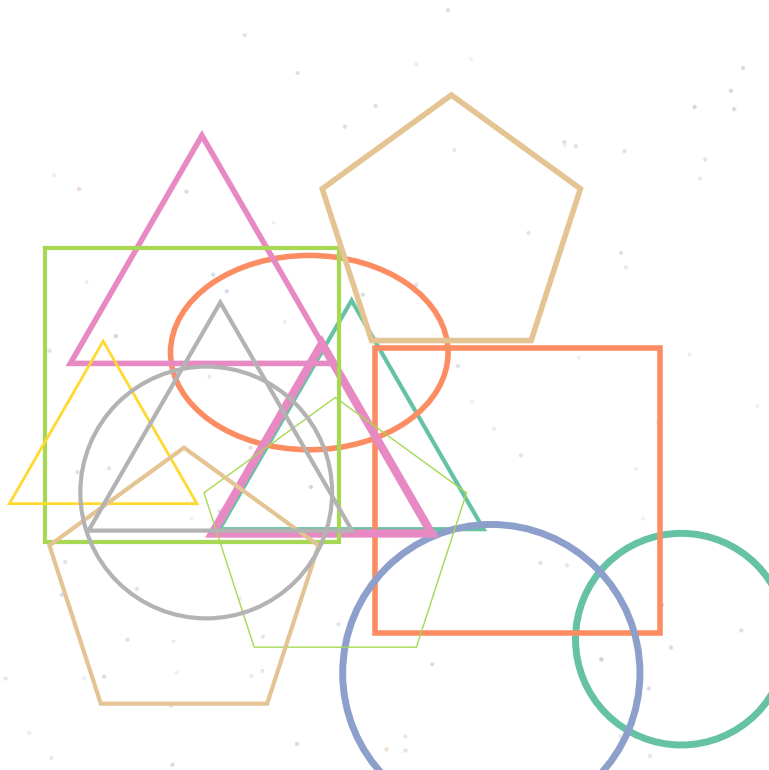[{"shape": "circle", "thickness": 2.5, "radius": 0.69, "center": [0.885, 0.17]}, {"shape": "triangle", "thickness": 1.5, "radius": 0.99, "center": [0.457, 0.412]}, {"shape": "oval", "thickness": 2, "radius": 0.9, "center": [0.402, 0.542]}, {"shape": "square", "thickness": 2, "radius": 0.93, "center": [0.673, 0.363]}, {"shape": "circle", "thickness": 2.5, "radius": 0.97, "center": [0.638, 0.126]}, {"shape": "triangle", "thickness": 3, "radius": 0.82, "center": [0.418, 0.389]}, {"shape": "triangle", "thickness": 2, "radius": 0.99, "center": [0.262, 0.627]}, {"shape": "pentagon", "thickness": 0.5, "radius": 0.9, "center": [0.435, 0.305]}, {"shape": "square", "thickness": 1.5, "radius": 0.95, "center": [0.249, 0.487]}, {"shape": "triangle", "thickness": 1, "radius": 0.7, "center": [0.134, 0.416]}, {"shape": "pentagon", "thickness": 2, "radius": 0.88, "center": [0.586, 0.7]}, {"shape": "pentagon", "thickness": 1.5, "radius": 0.92, "center": [0.239, 0.235]}, {"shape": "triangle", "thickness": 1.5, "radius": 0.99, "center": [0.286, 0.41]}, {"shape": "circle", "thickness": 1.5, "radius": 0.82, "center": [0.268, 0.36]}]